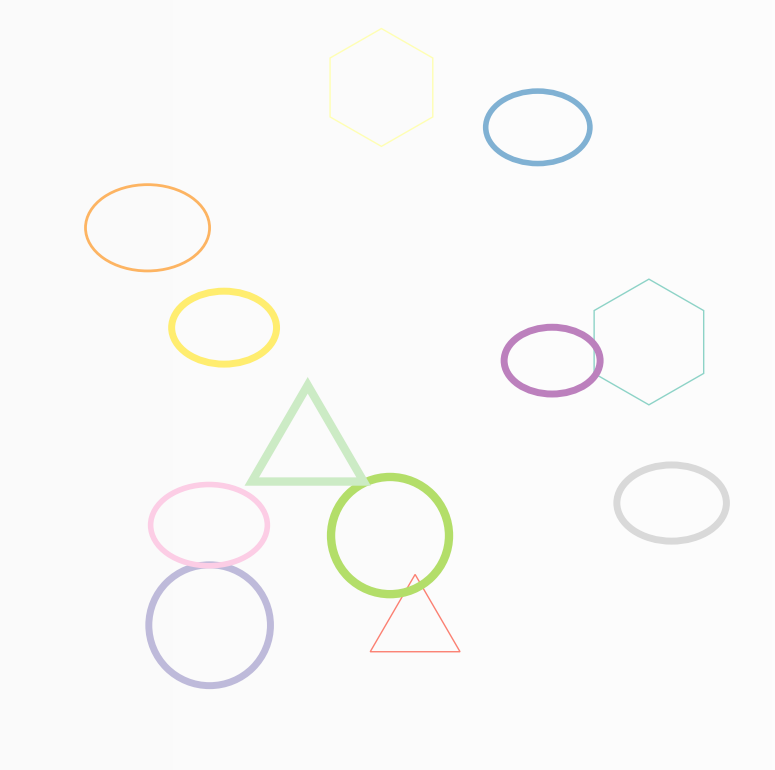[{"shape": "hexagon", "thickness": 0.5, "radius": 0.41, "center": [0.837, 0.556]}, {"shape": "hexagon", "thickness": 0.5, "radius": 0.38, "center": [0.492, 0.886]}, {"shape": "circle", "thickness": 2.5, "radius": 0.39, "center": [0.27, 0.188]}, {"shape": "triangle", "thickness": 0.5, "radius": 0.33, "center": [0.536, 0.187]}, {"shape": "oval", "thickness": 2, "radius": 0.34, "center": [0.694, 0.835]}, {"shape": "oval", "thickness": 1, "radius": 0.4, "center": [0.19, 0.704]}, {"shape": "circle", "thickness": 3, "radius": 0.38, "center": [0.503, 0.304]}, {"shape": "oval", "thickness": 2, "radius": 0.38, "center": [0.27, 0.318]}, {"shape": "oval", "thickness": 2.5, "radius": 0.35, "center": [0.867, 0.347]}, {"shape": "oval", "thickness": 2.5, "radius": 0.31, "center": [0.712, 0.532]}, {"shape": "triangle", "thickness": 3, "radius": 0.42, "center": [0.397, 0.416]}, {"shape": "oval", "thickness": 2.5, "radius": 0.34, "center": [0.289, 0.574]}]